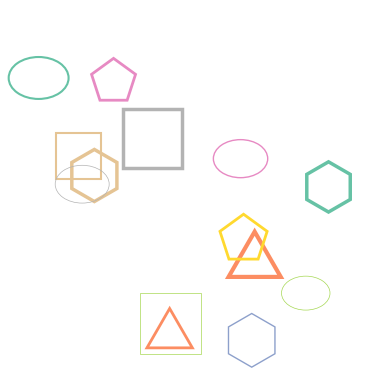[{"shape": "oval", "thickness": 1.5, "radius": 0.39, "center": [0.1, 0.797]}, {"shape": "hexagon", "thickness": 2.5, "radius": 0.33, "center": [0.853, 0.514]}, {"shape": "triangle", "thickness": 2, "radius": 0.34, "center": [0.441, 0.131]}, {"shape": "triangle", "thickness": 3, "radius": 0.39, "center": [0.661, 0.32]}, {"shape": "hexagon", "thickness": 1, "radius": 0.35, "center": [0.654, 0.116]}, {"shape": "pentagon", "thickness": 2, "radius": 0.3, "center": [0.295, 0.788]}, {"shape": "oval", "thickness": 1, "radius": 0.35, "center": [0.625, 0.588]}, {"shape": "square", "thickness": 0.5, "radius": 0.4, "center": [0.444, 0.161]}, {"shape": "oval", "thickness": 0.5, "radius": 0.31, "center": [0.794, 0.239]}, {"shape": "pentagon", "thickness": 2, "radius": 0.32, "center": [0.633, 0.379]}, {"shape": "square", "thickness": 1.5, "radius": 0.3, "center": [0.204, 0.595]}, {"shape": "hexagon", "thickness": 2.5, "radius": 0.34, "center": [0.245, 0.544]}, {"shape": "square", "thickness": 2.5, "radius": 0.38, "center": [0.395, 0.639]}, {"shape": "oval", "thickness": 0.5, "radius": 0.35, "center": [0.213, 0.522]}]